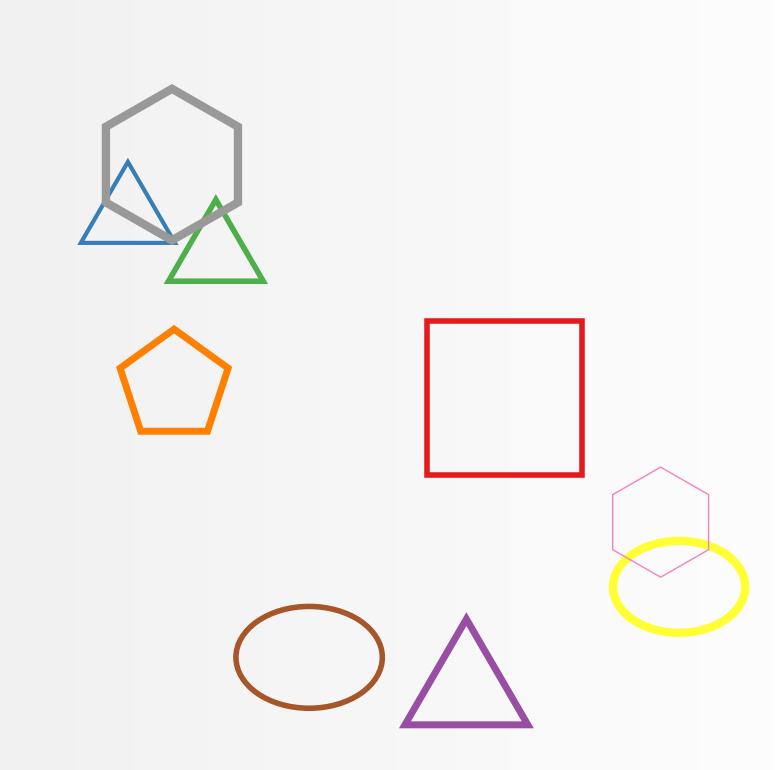[{"shape": "square", "thickness": 2, "radius": 0.5, "center": [0.651, 0.484]}, {"shape": "triangle", "thickness": 1.5, "radius": 0.35, "center": [0.165, 0.72]}, {"shape": "triangle", "thickness": 2, "radius": 0.35, "center": [0.279, 0.67]}, {"shape": "triangle", "thickness": 2.5, "radius": 0.46, "center": [0.602, 0.104]}, {"shape": "pentagon", "thickness": 2.5, "radius": 0.37, "center": [0.225, 0.499]}, {"shape": "oval", "thickness": 3, "radius": 0.43, "center": [0.876, 0.238]}, {"shape": "oval", "thickness": 2, "radius": 0.47, "center": [0.399, 0.146]}, {"shape": "hexagon", "thickness": 0.5, "radius": 0.36, "center": [0.852, 0.322]}, {"shape": "hexagon", "thickness": 3, "radius": 0.49, "center": [0.222, 0.786]}]